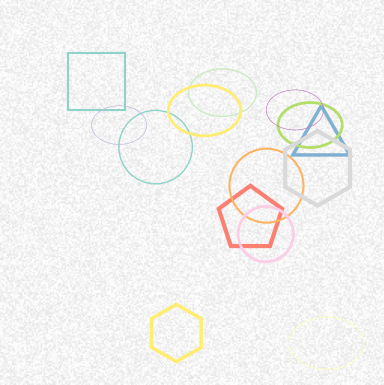[{"shape": "square", "thickness": 1.5, "radius": 0.37, "center": [0.25, 0.789]}, {"shape": "circle", "thickness": 1, "radius": 0.48, "center": [0.404, 0.618]}, {"shape": "oval", "thickness": 0.5, "radius": 0.48, "center": [0.849, 0.109]}, {"shape": "oval", "thickness": 0.5, "radius": 0.36, "center": [0.309, 0.675]}, {"shape": "pentagon", "thickness": 3, "radius": 0.43, "center": [0.65, 0.431]}, {"shape": "triangle", "thickness": 2.5, "radius": 0.43, "center": [0.835, 0.64]}, {"shape": "circle", "thickness": 1.5, "radius": 0.48, "center": [0.692, 0.518]}, {"shape": "oval", "thickness": 2, "radius": 0.42, "center": [0.805, 0.675]}, {"shape": "circle", "thickness": 2, "radius": 0.36, "center": [0.69, 0.392]}, {"shape": "hexagon", "thickness": 3, "radius": 0.49, "center": [0.825, 0.563]}, {"shape": "oval", "thickness": 0.5, "radius": 0.37, "center": [0.766, 0.714]}, {"shape": "oval", "thickness": 1, "radius": 0.44, "center": [0.578, 0.759]}, {"shape": "oval", "thickness": 2, "radius": 0.47, "center": [0.531, 0.713]}, {"shape": "hexagon", "thickness": 2.5, "radius": 0.37, "center": [0.458, 0.135]}]